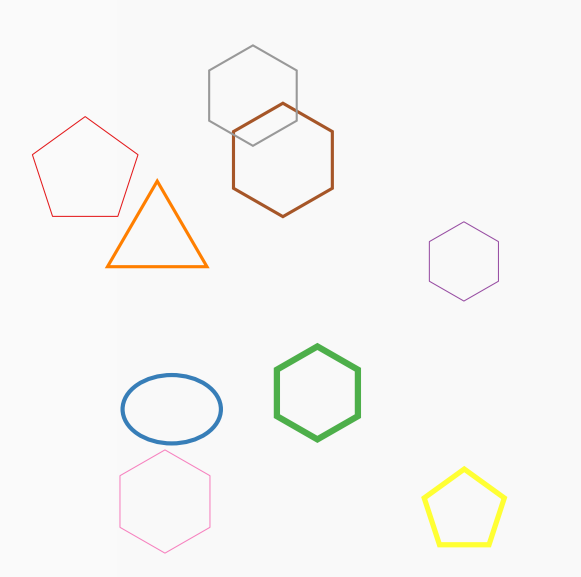[{"shape": "pentagon", "thickness": 0.5, "radius": 0.48, "center": [0.147, 0.702]}, {"shape": "oval", "thickness": 2, "radius": 0.42, "center": [0.295, 0.291]}, {"shape": "hexagon", "thickness": 3, "radius": 0.4, "center": [0.546, 0.319]}, {"shape": "hexagon", "thickness": 0.5, "radius": 0.34, "center": [0.798, 0.546]}, {"shape": "triangle", "thickness": 1.5, "radius": 0.49, "center": [0.27, 0.587]}, {"shape": "pentagon", "thickness": 2.5, "radius": 0.36, "center": [0.799, 0.114]}, {"shape": "hexagon", "thickness": 1.5, "radius": 0.49, "center": [0.487, 0.722]}, {"shape": "hexagon", "thickness": 0.5, "radius": 0.45, "center": [0.284, 0.131]}, {"shape": "hexagon", "thickness": 1, "radius": 0.43, "center": [0.435, 0.834]}]